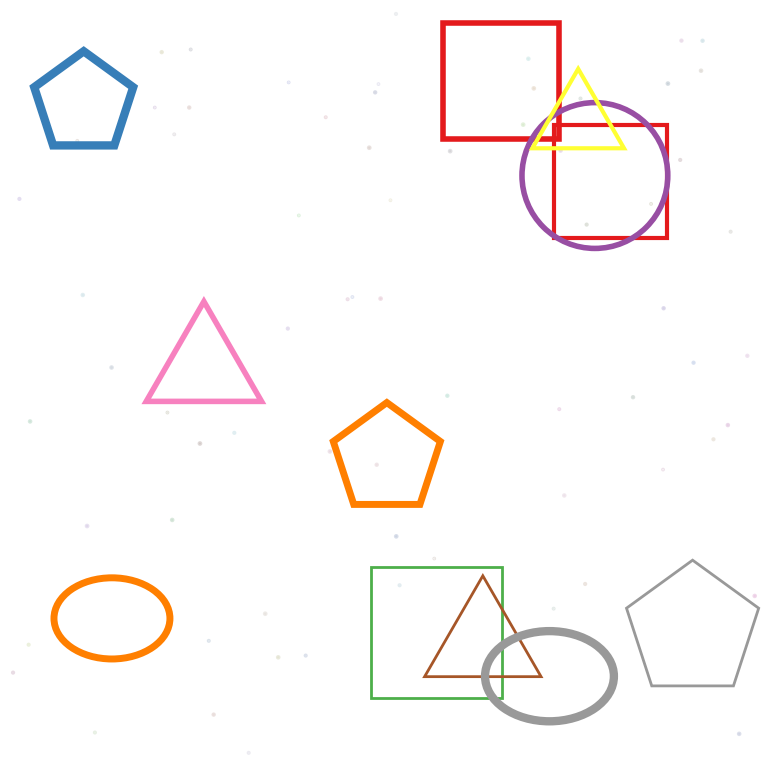[{"shape": "square", "thickness": 2, "radius": 0.38, "center": [0.65, 0.895]}, {"shape": "square", "thickness": 1.5, "radius": 0.37, "center": [0.793, 0.764]}, {"shape": "pentagon", "thickness": 3, "radius": 0.34, "center": [0.109, 0.866]}, {"shape": "square", "thickness": 1, "radius": 0.43, "center": [0.567, 0.179]}, {"shape": "circle", "thickness": 2, "radius": 0.47, "center": [0.773, 0.772]}, {"shape": "oval", "thickness": 2.5, "radius": 0.38, "center": [0.145, 0.197]}, {"shape": "pentagon", "thickness": 2.5, "radius": 0.37, "center": [0.502, 0.404]}, {"shape": "triangle", "thickness": 1.5, "radius": 0.34, "center": [0.751, 0.842]}, {"shape": "triangle", "thickness": 1, "radius": 0.44, "center": [0.627, 0.165]}, {"shape": "triangle", "thickness": 2, "radius": 0.43, "center": [0.265, 0.522]}, {"shape": "pentagon", "thickness": 1, "radius": 0.45, "center": [0.899, 0.182]}, {"shape": "oval", "thickness": 3, "radius": 0.42, "center": [0.714, 0.122]}]